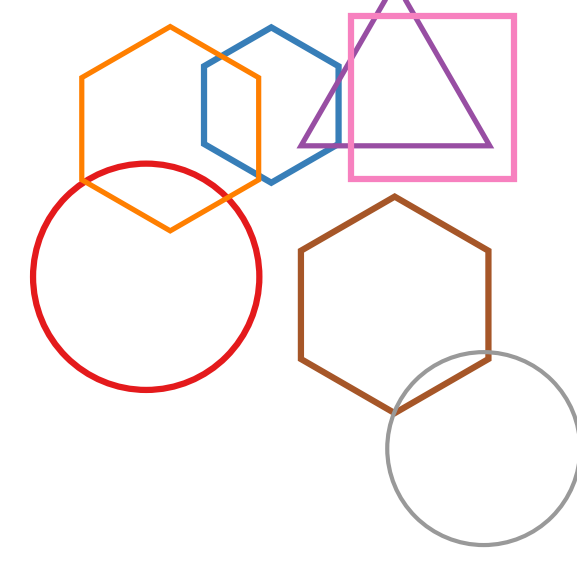[{"shape": "circle", "thickness": 3, "radius": 0.98, "center": [0.253, 0.52]}, {"shape": "hexagon", "thickness": 3, "radius": 0.67, "center": [0.47, 0.817]}, {"shape": "triangle", "thickness": 2.5, "radius": 0.94, "center": [0.685, 0.841]}, {"shape": "hexagon", "thickness": 2.5, "radius": 0.88, "center": [0.295, 0.776]}, {"shape": "hexagon", "thickness": 3, "radius": 0.94, "center": [0.683, 0.471]}, {"shape": "square", "thickness": 3, "radius": 0.71, "center": [0.749, 0.831]}, {"shape": "circle", "thickness": 2, "radius": 0.84, "center": [0.838, 0.222]}]